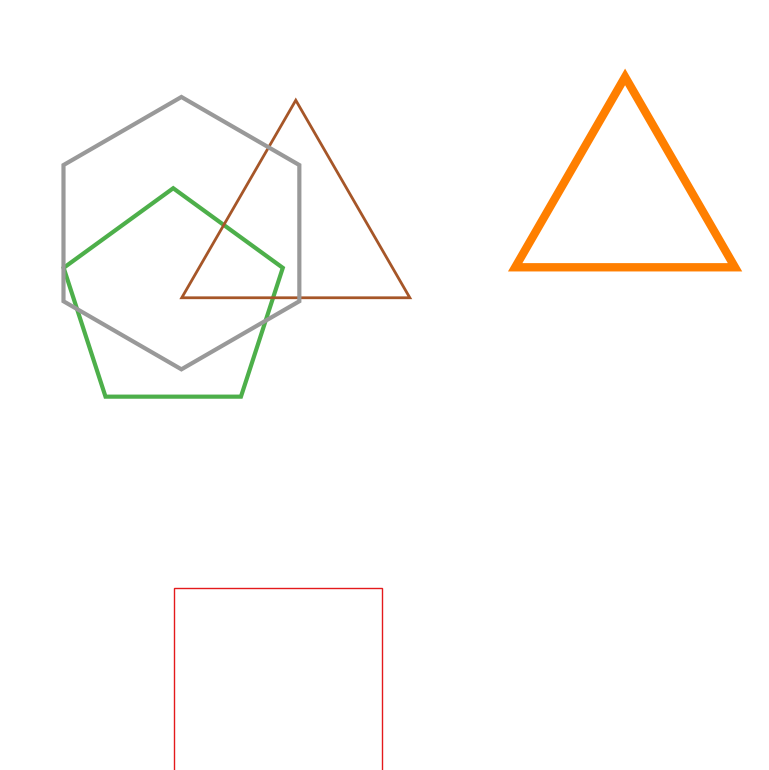[{"shape": "square", "thickness": 0.5, "radius": 0.68, "center": [0.361, 0.101]}, {"shape": "pentagon", "thickness": 1.5, "radius": 0.75, "center": [0.225, 0.606]}, {"shape": "triangle", "thickness": 3, "radius": 0.82, "center": [0.812, 0.735]}, {"shape": "triangle", "thickness": 1, "radius": 0.86, "center": [0.384, 0.699]}, {"shape": "hexagon", "thickness": 1.5, "radius": 0.88, "center": [0.236, 0.697]}]